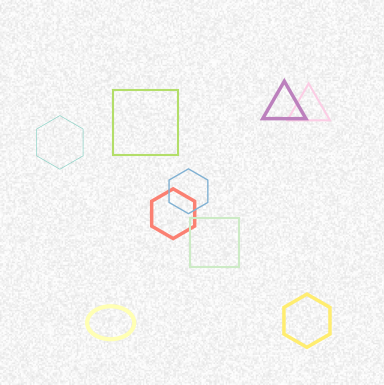[{"shape": "hexagon", "thickness": 0.5, "radius": 0.35, "center": [0.156, 0.63]}, {"shape": "oval", "thickness": 3, "radius": 0.31, "center": [0.287, 0.162]}, {"shape": "hexagon", "thickness": 2.5, "radius": 0.32, "center": [0.45, 0.445]}, {"shape": "hexagon", "thickness": 1, "radius": 0.29, "center": [0.489, 0.503]}, {"shape": "square", "thickness": 1.5, "radius": 0.42, "center": [0.378, 0.682]}, {"shape": "triangle", "thickness": 1.5, "radius": 0.32, "center": [0.802, 0.719]}, {"shape": "triangle", "thickness": 2.5, "radius": 0.32, "center": [0.738, 0.724]}, {"shape": "square", "thickness": 1.5, "radius": 0.32, "center": [0.556, 0.37]}, {"shape": "hexagon", "thickness": 2.5, "radius": 0.35, "center": [0.797, 0.167]}]